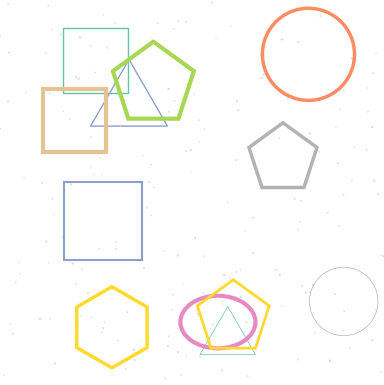[{"shape": "triangle", "thickness": 0.5, "radius": 0.42, "center": [0.592, 0.12]}, {"shape": "square", "thickness": 1, "radius": 0.42, "center": [0.247, 0.843]}, {"shape": "circle", "thickness": 2.5, "radius": 0.6, "center": [0.801, 0.859]}, {"shape": "triangle", "thickness": 1, "radius": 0.58, "center": [0.335, 0.73]}, {"shape": "square", "thickness": 1.5, "radius": 0.51, "center": [0.267, 0.425]}, {"shape": "oval", "thickness": 3, "radius": 0.49, "center": [0.566, 0.164]}, {"shape": "pentagon", "thickness": 3, "radius": 0.55, "center": [0.398, 0.781]}, {"shape": "hexagon", "thickness": 2.5, "radius": 0.53, "center": [0.291, 0.15]}, {"shape": "pentagon", "thickness": 2, "radius": 0.49, "center": [0.606, 0.175]}, {"shape": "square", "thickness": 3, "radius": 0.41, "center": [0.193, 0.687]}, {"shape": "pentagon", "thickness": 2.5, "radius": 0.46, "center": [0.735, 0.588]}, {"shape": "circle", "thickness": 0.5, "radius": 0.44, "center": [0.893, 0.217]}]